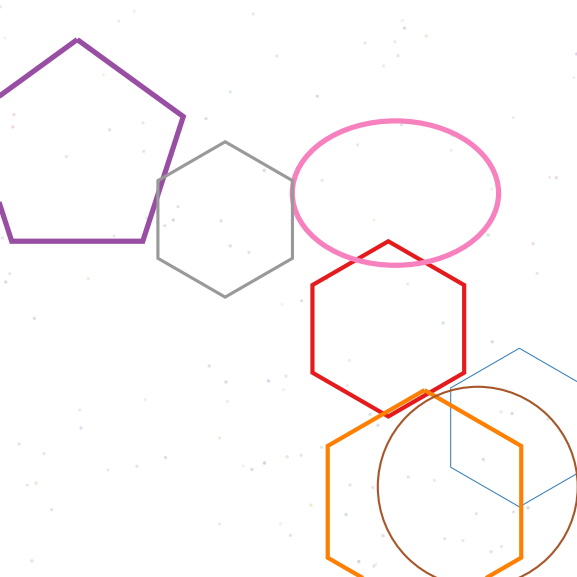[{"shape": "hexagon", "thickness": 2, "radius": 0.76, "center": [0.672, 0.43]}, {"shape": "hexagon", "thickness": 0.5, "radius": 0.69, "center": [0.899, 0.259]}, {"shape": "pentagon", "thickness": 2.5, "radius": 0.97, "center": [0.134, 0.738]}, {"shape": "hexagon", "thickness": 2, "radius": 0.97, "center": [0.735, 0.13]}, {"shape": "circle", "thickness": 1, "radius": 0.87, "center": [0.827, 0.156]}, {"shape": "oval", "thickness": 2.5, "radius": 0.89, "center": [0.685, 0.665]}, {"shape": "hexagon", "thickness": 1.5, "radius": 0.67, "center": [0.39, 0.619]}]